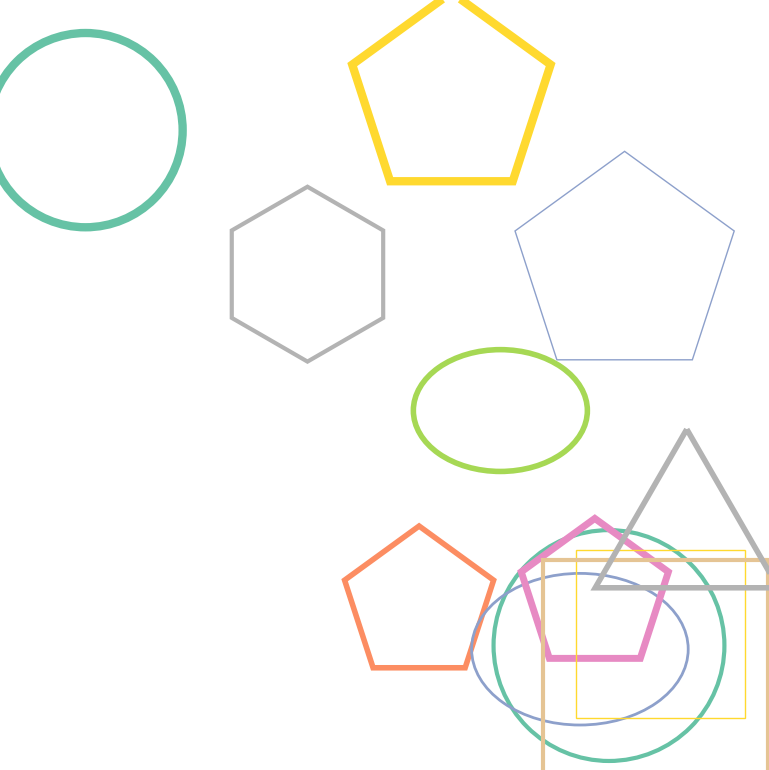[{"shape": "circle", "thickness": 1.5, "radius": 0.75, "center": [0.791, 0.162]}, {"shape": "circle", "thickness": 3, "radius": 0.63, "center": [0.111, 0.831]}, {"shape": "pentagon", "thickness": 2, "radius": 0.51, "center": [0.544, 0.215]}, {"shape": "oval", "thickness": 1, "radius": 0.7, "center": [0.753, 0.157]}, {"shape": "pentagon", "thickness": 0.5, "radius": 0.75, "center": [0.811, 0.654]}, {"shape": "pentagon", "thickness": 2.5, "radius": 0.5, "center": [0.772, 0.226]}, {"shape": "oval", "thickness": 2, "radius": 0.56, "center": [0.65, 0.467]}, {"shape": "pentagon", "thickness": 3, "radius": 0.68, "center": [0.586, 0.874]}, {"shape": "square", "thickness": 0.5, "radius": 0.55, "center": [0.858, 0.177]}, {"shape": "square", "thickness": 1.5, "radius": 0.73, "center": [0.851, 0.126]}, {"shape": "triangle", "thickness": 2, "radius": 0.69, "center": [0.892, 0.305]}, {"shape": "hexagon", "thickness": 1.5, "radius": 0.57, "center": [0.399, 0.644]}]